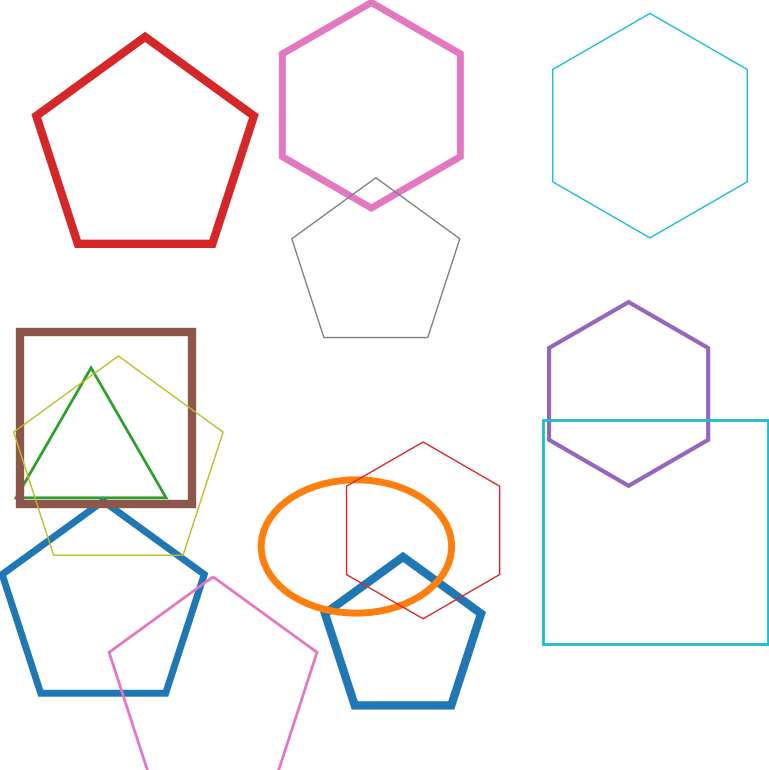[{"shape": "pentagon", "thickness": 2.5, "radius": 0.69, "center": [0.134, 0.211]}, {"shape": "pentagon", "thickness": 3, "radius": 0.53, "center": [0.523, 0.17]}, {"shape": "oval", "thickness": 2.5, "radius": 0.62, "center": [0.463, 0.29]}, {"shape": "triangle", "thickness": 1, "radius": 0.56, "center": [0.118, 0.41]}, {"shape": "pentagon", "thickness": 3, "radius": 0.74, "center": [0.188, 0.804]}, {"shape": "hexagon", "thickness": 0.5, "radius": 0.57, "center": [0.549, 0.311]}, {"shape": "hexagon", "thickness": 1.5, "radius": 0.6, "center": [0.816, 0.488]}, {"shape": "square", "thickness": 3, "radius": 0.56, "center": [0.138, 0.457]}, {"shape": "pentagon", "thickness": 1, "radius": 0.71, "center": [0.277, 0.109]}, {"shape": "hexagon", "thickness": 2.5, "radius": 0.67, "center": [0.482, 0.863]}, {"shape": "pentagon", "thickness": 0.5, "radius": 0.57, "center": [0.488, 0.654]}, {"shape": "pentagon", "thickness": 0.5, "radius": 0.71, "center": [0.154, 0.395]}, {"shape": "square", "thickness": 1, "radius": 0.73, "center": [0.851, 0.309]}, {"shape": "hexagon", "thickness": 0.5, "radius": 0.73, "center": [0.844, 0.837]}]